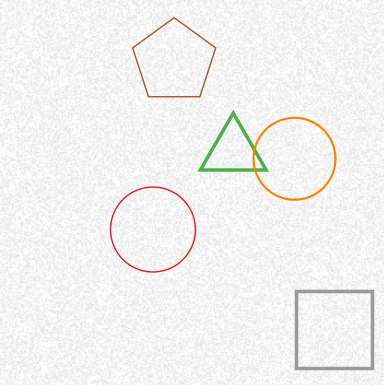[{"shape": "circle", "thickness": 1, "radius": 0.55, "center": [0.397, 0.404]}, {"shape": "triangle", "thickness": 2.5, "radius": 0.49, "center": [0.606, 0.608]}, {"shape": "circle", "thickness": 1.5, "radius": 0.53, "center": [0.765, 0.588]}, {"shape": "pentagon", "thickness": 1, "radius": 0.57, "center": [0.452, 0.841]}, {"shape": "square", "thickness": 2.5, "radius": 0.5, "center": [0.868, 0.144]}]